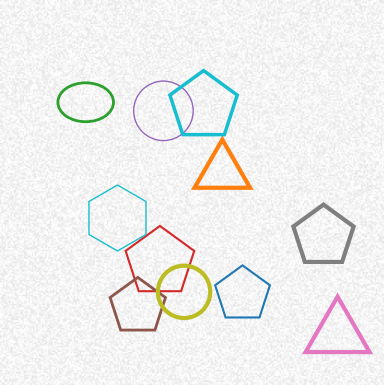[{"shape": "pentagon", "thickness": 1.5, "radius": 0.37, "center": [0.63, 0.236]}, {"shape": "triangle", "thickness": 3, "radius": 0.42, "center": [0.577, 0.554]}, {"shape": "oval", "thickness": 2, "radius": 0.36, "center": [0.223, 0.734]}, {"shape": "pentagon", "thickness": 1.5, "radius": 0.47, "center": [0.415, 0.319]}, {"shape": "circle", "thickness": 1, "radius": 0.39, "center": [0.425, 0.712]}, {"shape": "pentagon", "thickness": 2, "radius": 0.38, "center": [0.358, 0.204]}, {"shape": "triangle", "thickness": 3, "radius": 0.48, "center": [0.877, 0.134]}, {"shape": "pentagon", "thickness": 3, "radius": 0.41, "center": [0.84, 0.386]}, {"shape": "circle", "thickness": 3, "radius": 0.34, "center": [0.478, 0.242]}, {"shape": "pentagon", "thickness": 2.5, "radius": 0.46, "center": [0.529, 0.725]}, {"shape": "hexagon", "thickness": 1, "radius": 0.43, "center": [0.305, 0.434]}]